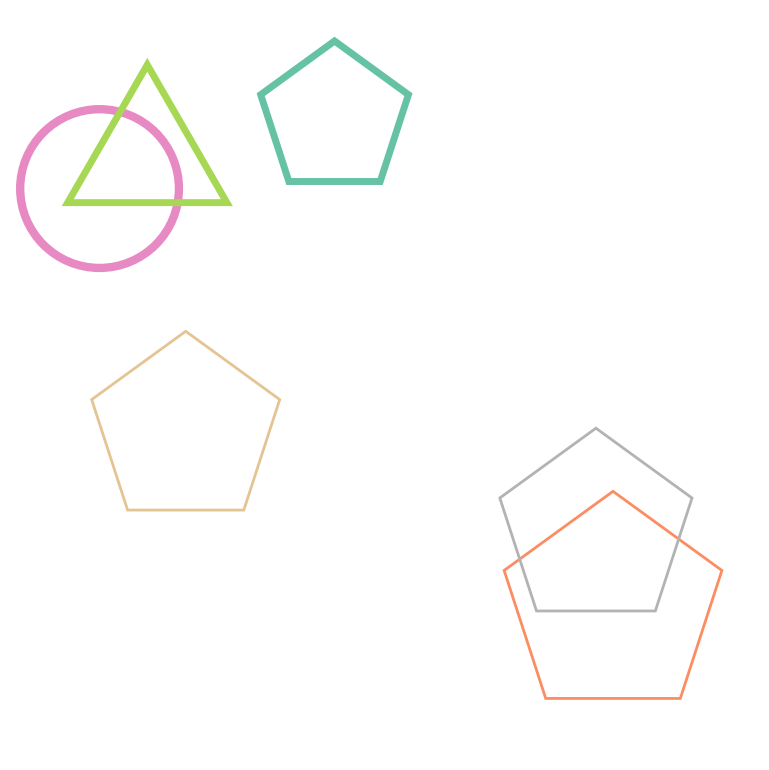[{"shape": "pentagon", "thickness": 2.5, "radius": 0.5, "center": [0.434, 0.846]}, {"shape": "pentagon", "thickness": 1, "radius": 0.74, "center": [0.796, 0.213]}, {"shape": "circle", "thickness": 3, "radius": 0.52, "center": [0.129, 0.755]}, {"shape": "triangle", "thickness": 2.5, "radius": 0.6, "center": [0.191, 0.796]}, {"shape": "pentagon", "thickness": 1, "radius": 0.64, "center": [0.241, 0.441]}, {"shape": "pentagon", "thickness": 1, "radius": 0.66, "center": [0.774, 0.313]}]